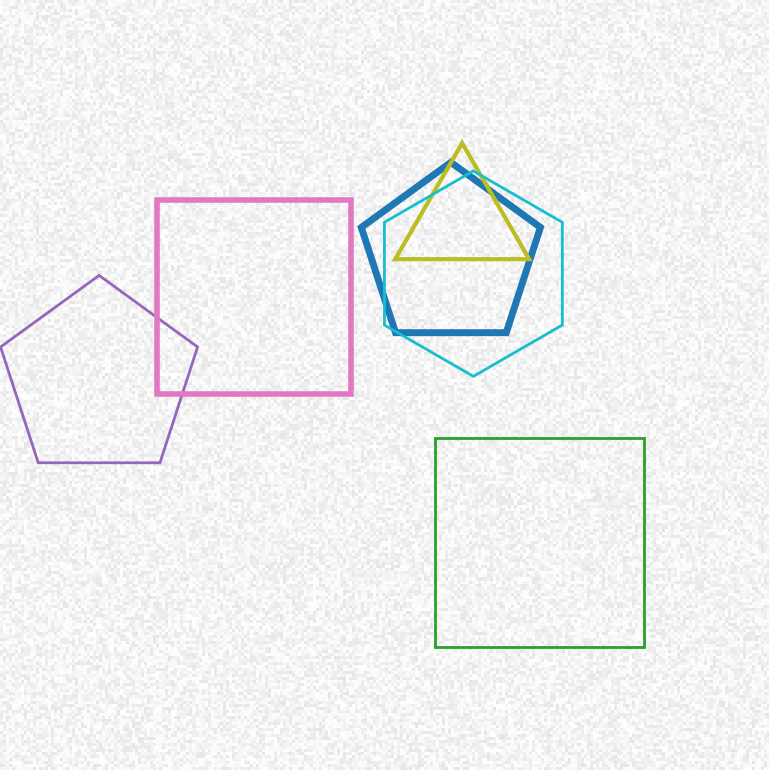[{"shape": "pentagon", "thickness": 2.5, "radius": 0.61, "center": [0.586, 0.667]}, {"shape": "square", "thickness": 1, "radius": 0.68, "center": [0.701, 0.296]}, {"shape": "pentagon", "thickness": 1, "radius": 0.67, "center": [0.129, 0.508]}, {"shape": "square", "thickness": 2, "radius": 0.63, "center": [0.33, 0.614]}, {"shape": "triangle", "thickness": 1.5, "radius": 0.5, "center": [0.6, 0.714]}, {"shape": "hexagon", "thickness": 1, "radius": 0.67, "center": [0.615, 0.645]}]